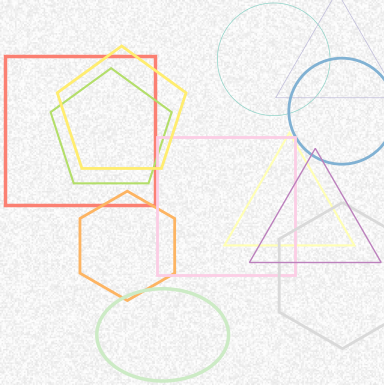[{"shape": "circle", "thickness": 0.5, "radius": 0.73, "center": [0.711, 0.846]}, {"shape": "triangle", "thickness": 1.5, "radius": 0.97, "center": [0.752, 0.46]}, {"shape": "triangle", "thickness": 0.5, "radius": 0.92, "center": [0.875, 0.838]}, {"shape": "square", "thickness": 2.5, "radius": 0.97, "center": [0.209, 0.661]}, {"shape": "circle", "thickness": 2, "radius": 0.69, "center": [0.888, 0.711]}, {"shape": "hexagon", "thickness": 2, "radius": 0.71, "center": [0.331, 0.361]}, {"shape": "pentagon", "thickness": 1.5, "radius": 0.83, "center": [0.289, 0.658]}, {"shape": "square", "thickness": 2, "radius": 0.9, "center": [0.587, 0.465]}, {"shape": "hexagon", "thickness": 2, "radius": 0.95, "center": [0.89, 0.284]}, {"shape": "triangle", "thickness": 1, "radius": 0.99, "center": [0.819, 0.417]}, {"shape": "oval", "thickness": 2.5, "radius": 0.86, "center": [0.423, 0.13]}, {"shape": "pentagon", "thickness": 2, "radius": 0.88, "center": [0.316, 0.705]}]